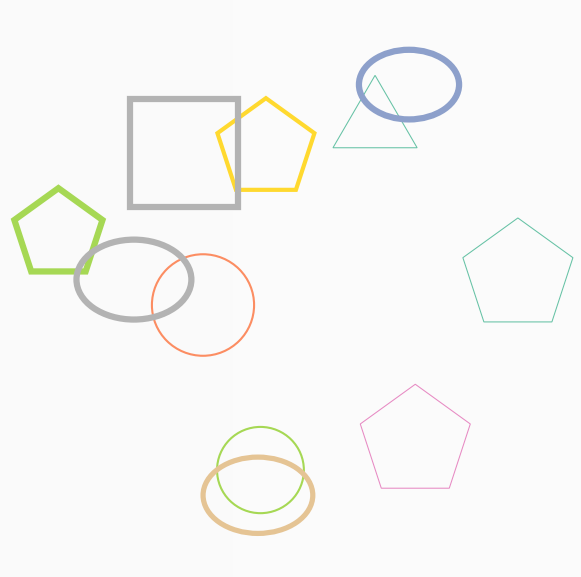[{"shape": "pentagon", "thickness": 0.5, "radius": 0.5, "center": [0.891, 0.522]}, {"shape": "triangle", "thickness": 0.5, "radius": 0.42, "center": [0.645, 0.785]}, {"shape": "circle", "thickness": 1, "radius": 0.44, "center": [0.349, 0.471]}, {"shape": "oval", "thickness": 3, "radius": 0.43, "center": [0.704, 0.853]}, {"shape": "pentagon", "thickness": 0.5, "radius": 0.5, "center": [0.714, 0.234]}, {"shape": "circle", "thickness": 1, "radius": 0.37, "center": [0.448, 0.185]}, {"shape": "pentagon", "thickness": 3, "radius": 0.4, "center": [0.101, 0.594]}, {"shape": "pentagon", "thickness": 2, "radius": 0.44, "center": [0.458, 0.741]}, {"shape": "oval", "thickness": 2.5, "radius": 0.47, "center": [0.444, 0.142]}, {"shape": "square", "thickness": 3, "radius": 0.46, "center": [0.316, 0.734]}, {"shape": "oval", "thickness": 3, "radius": 0.49, "center": [0.23, 0.515]}]